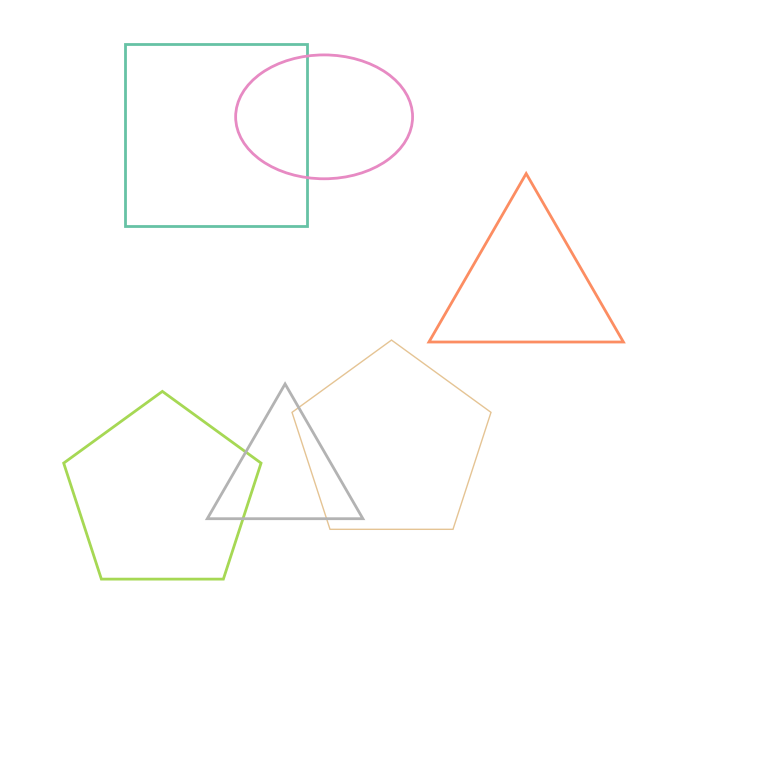[{"shape": "square", "thickness": 1, "radius": 0.59, "center": [0.281, 0.825]}, {"shape": "triangle", "thickness": 1, "radius": 0.73, "center": [0.683, 0.629]}, {"shape": "oval", "thickness": 1, "radius": 0.57, "center": [0.421, 0.848]}, {"shape": "pentagon", "thickness": 1, "radius": 0.67, "center": [0.211, 0.357]}, {"shape": "pentagon", "thickness": 0.5, "radius": 0.68, "center": [0.508, 0.422]}, {"shape": "triangle", "thickness": 1, "radius": 0.58, "center": [0.37, 0.385]}]